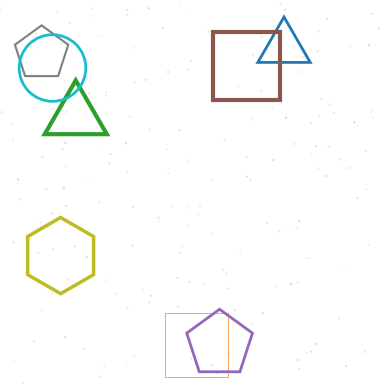[{"shape": "triangle", "thickness": 2, "radius": 0.39, "center": [0.738, 0.877]}, {"shape": "square", "thickness": 0.5, "radius": 0.41, "center": [0.51, 0.105]}, {"shape": "triangle", "thickness": 3, "radius": 0.47, "center": [0.197, 0.698]}, {"shape": "pentagon", "thickness": 2, "radius": 0.45, "center": [0.57, 0.107]}, {"shape": "square", "thickness": 3, "radius": 0.44, "center": [0.64, 0.829]}, {"shape": "pentagon", "thickness": 1.5, "radius": 0.36, "center": [0.108, 0.861]}, {"shape": "hexagon", "thickness": 2.5, "radius": 0.49, "center": [0.157, 0.336]}, {"shape": "circle", "thickness": 2, "radius": 0.43, "center": [0.136, 0.823]}]